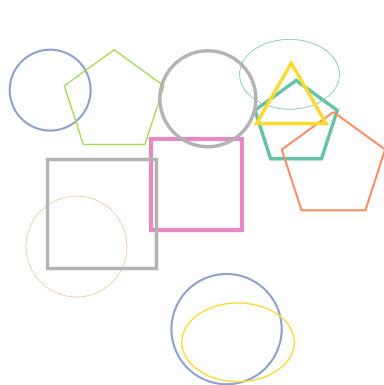[{"shape": "oval", "thickness": 0.5, "radius": 0.65, "center": [0.752, 0.807]}, {"shape": "pentagon", "thickness": 2.5, "radius": 0.56, "center": [0.769, 0.679]}, {"shape": "pentagon", "thickness": 1.5, "radius": 0.71, "center": [0.866, 0.568]}, {"shape": "circle", "thickness": 1.5, "radius": 0.72, "center": [0.588, 0.145]}, {"shape": "circle", "thickness": 1.5, "radius": 0.53, "center": [0.13, 0.766]}, {"shape": "square", "thickness": 3, "radius": 0.59, "center": [0.511, 0.52]}, {"shape": "pentagon", "thickness": 1, "radius": 0.68, "center": [0.296, 0.735]}, {"shape": "triangle", "thickness": 2.5, "radius": 0.52, "center": [0.757, 0.731]}, {"shape": "oval", "thickness": 1, "radius": 0.73, "center": [0.618, 0.111]}, {"shape": "circle", "thickness": 0.5, "radius": 0.66, "center": [0.199, 0.36]}, {"shape": "circle", "thickness": 2.5, "radius": 0.62, "center": [0.54, 0.744]}, {"shape": "square", "thickness": 2.5, "radius": 0.71, "center": [0.263, 0.445]}]